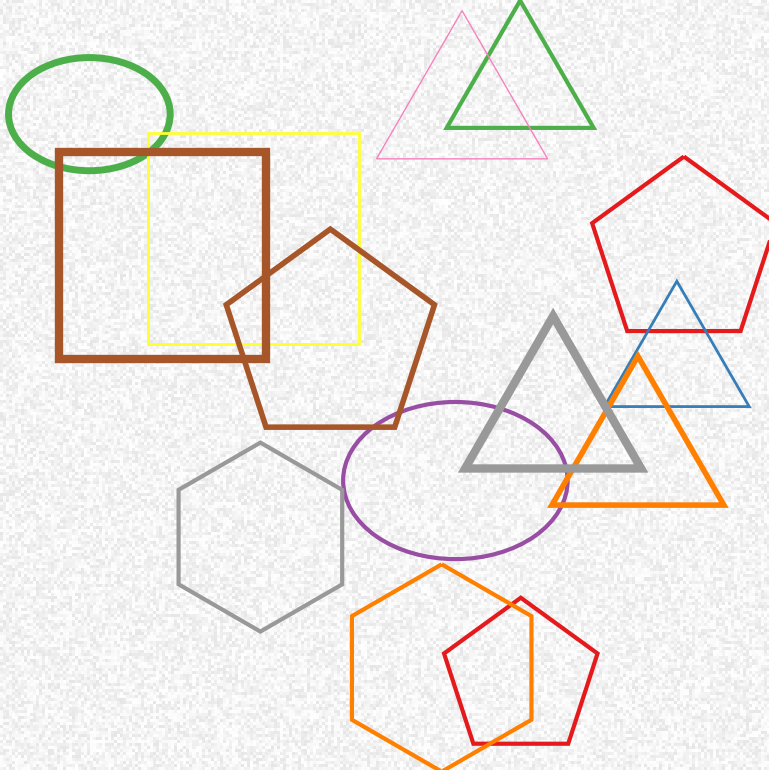[{"shape": "pentagon", "thickness": 1.5, "radius": 0.63, "center": [0.888, 0.671]}, {"shape": "pentagon", "thickness": 1.5, "radius": 0.52, "center": [0.676, 0.119]}, {"shape": "triangle", "thickness": 1, "radius": 0.54, "center": [0.879, 0.526]}, {"shape": "oval", "thickness": 2.5, "radius": 0.52, "center": [0.116, 0.852]}, {"shape": "triangle", "thickness": 1.5, "radius": 0.55, "center": [0.676, 0.889]}, {"shape": "oval", "thickness": 1.5, "radius": 0.73, "center": [0.591, 0.376]}, {"shape": "hexagon", "thickness": 1.5, "radius": 0.67, "center": [0.574, 0.133]}, {"shape": "triangle", "thickness": 2, "radius": 0.64, "center": [0.828, 0.409]}, {"shape": "square", "thickness": 1, "radius": 0.68, "center": [0.329, 0.69]}, {"shape": "square", "thickness": 3, "radius": 0.67, "center": [0.211, 0.668]}, {"shape": "pentagon", "thickness": 2, "radius": 0.71, "center": [0.429, 0.56]}, {"shape": "triangle", "thickness": 0.5, "radius": 0.64, "center": [0.6, 0.858]}, {"shape": "hexagon", "thickness": 1.5, "radius": 0.61, "center": [0.338, 0.302]}, {"shape": "triangle", "thickness": 3, "radius": 0.66, "center": [0.718, 0.458]}]